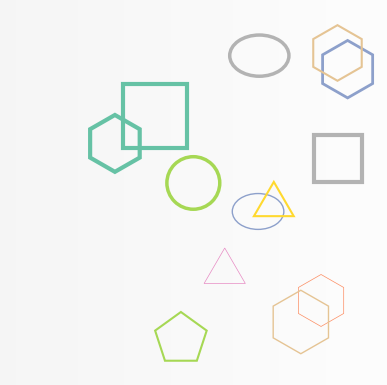[{"shape": "square", "thickness": 3, "radius": 0.42, "center": [0.4, 0.7]}, {"shape": "hexagon", "thickness": 3, "radius": 0.37, "center": [0.297, 0.628]}, {"shape": "hexagon", "thickness": 0.5, "radius": 0.34, "center": [0.829, 0.22]}, {"shape": "hexagon", "thickness": 2, "radius": 0.37, "center": [0.897, 0.82]}, {"shape": "oval", "thickness": 1, "radius": 0.33, "center": [0.666, 0.451]}, {"shape": "triangle", "thickness": 0.5, "radius": 0.31, "center": [0.58, 0.294]}, {"shape": "pentagon", "thickness": 1.5, "radius": 0.35, "center": [0.467, 0.12]}, {"shape": "circle", "thickness": 2.5, "radius": 0.34, "center": [0.499, 0.525]}, {"shape": "triangle", "thickness": 1.5, "radius": 0.3, "center": [0.707, 0.468]}, {"shape": "hexagon", "thickness": 1, "radius": 0.41, "center": [0.776, 0.164]}, {"shape": "hexagon", "thickness": 1.5, "radius": 0.36, "center": [0.871, 0.862]}, {"shape": "square", "thickness": 3, "radius": 0.31, "center": [0.873, 0.588]}, {"shape": "oval", "thickness": 2.5, "radius": 0.38, "center": [0.669, 0.855]}]